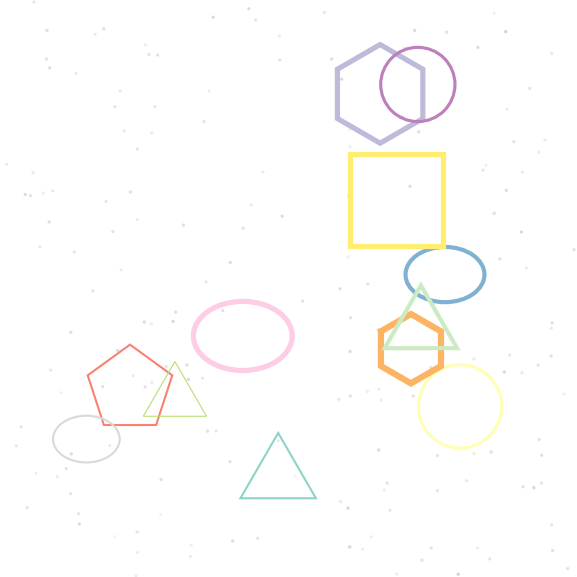[{"shape": "triangle", "thickness": 1, "radius": 0.38, "center": [0.482, 0.174]}, {"shape": "circle", "thickness": 1.5, "radius": 0.36, "center": [0.797, 0.295]}, {"shape": "hexagon", "thickness": 2.5, "radius": 0.43, "center": [0.658, 0.837]}, {"shape": "pentagon", "thickness": 1, "radius": 0.38, "center": [0.225, 0.325]}, {"shape": "oval", "thickness": 2, "radius": 0.34, "center": [0.771, 0.524]}, {"shape": "hexagon", "thickness": 3, "radius": 0.3, "center": [0.712, 0.395]}, {"shape": "triangle", "thickness": 0.5, "radius": 0.32, "center": [0.303, 0.31]}, {"shape": "oval", "thickness": 2.5, "radius": 0.43, "center": [0.42, 0.417]}, {"shape": "oval", "thickness": 1, "radius": 0.29, "center": [0.15, 0.239]}, {"shape": "circle", "thickness": 1.5, "radius": 0.32, "center": [0.724, 0.853]}, {"shape": "triangle", "thickness": 2, "radius": 0.36, "center": [0.729, 0.432]}, {"shape": "square", "thickness": 2.5, "radius": 0.4, "center": [0.687, 0.653]}]